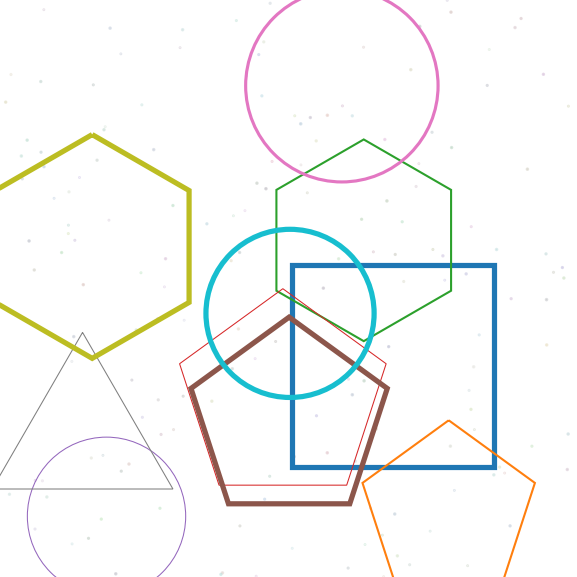[{"shape": "square", "thickness": 2.5, "radius": 0.88, "center": [0.68, 0.366]}, {"shape": "pentagon", "thickness": 1, "radius": 0.78, "center": [0.777, 0.114]}, {"shape": "hexagon", "thickness": 1, "radius": 0.87, "center": [0.63, 0.583]}, {"shape": "pentagon", "thickness": 0.5, "radius": 0.94, "center": [0.49, 0.311]}, {"shape": "circle", "thickness": 0.5, "radius": 0.69, "center": [0.184, 0.105]}, {"shape": "pentagon", "thickness": 2.5, "radius": 0.89, "center": [0.501, 0.271]}, {"shape": "circle", "thickness": 1.5, "radius": 0.83, "center": [0.592, 0.851]}, {"shape": "triangle", "thickness": 0.5, "radius": 0.9, "center": [0.143, 0.243]}, {"shape": "hexagon", "thickness": 2.5, "radius": 0.97, "center": [0.16, 0.572]}, {"shape": "circle", "thickness": 2.5, "radius": 0.73, "center": [0.502, 0.456]}]